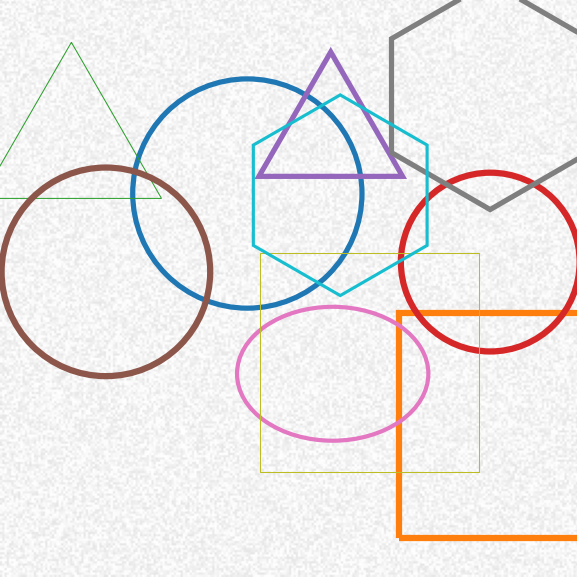[{"shape": "circle", "thickness": 2.5, "radius": 0.99, "center": [0.428, 0.664]}, {"shape": "square", "thickness": 3, "radius": 0.98, "center": [0.887, 0.263]}, {"shape": "triangle", "thickness": 0.5, "radius": 0.9, "center": [0.124, 0.746]}, {"shape": "circle", "thickness": 3, "radius": 0.77, "center": [0.849, 0.545]}, {"shape": "triangle", "thickness": 2.5, "radius": 0.72, "center": [0.573, 0.766]}, {"shape": "circle", "thickness": 3, "radius": 0.9, "center": [0.183, 0.528]}, {"shape": "oval", "thickness": 2, "radius": 0.83, "center": [0.576, 0.352]}, {"shape": "hexagon", "thickness": 2.5, "radius": 0.99, "center": [0.849, 0.833]}, {"shape": "square", "thickness": 0.5, "radius": 0.95, "center": [0.64, 0.372]}, {"shape": "hexagon", "thickness": 1.5, "radius": 0.87, "center": [0.589, 0.661]}]